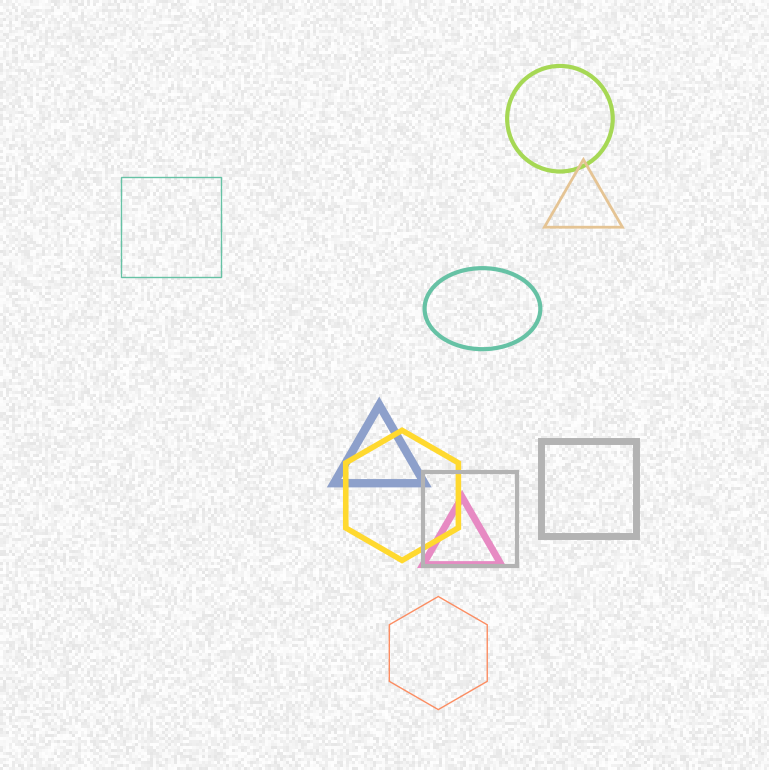[{"shape": "square", "thickness": 0.5, "radius": 0.33, "center": [0.222, 0.705]}, {"shape": "oval", "thickness": 1.5, "radius": 0.38, "center": [0.627, 0.599]}, {"shape": "hexagon", "thickness": 0.5, "radius": 0.37, "center": [0.569, 0.152]}, {"shape": "triangle", "thickness": 3, "radius": 0.34, "center": [0.493, 0.406]}, {"shape": "triangle", "thickness": 2.5, "radius": 0.29, "center": [0.6, 0.296]}, {"shape": "circle", "thickness": 1.5, "radius": 0.34, "center": [0.727, 0.846]}, {"shape": "hexagon", "thickness": 2, "radius": 0.42, "center": [0.522, 0.357]}, {"shape": "triangle", "thickness": 1, "radius": 0.29, "center": [0.758, 0.734]}, {"shape": "square", "thickness": 2.5, "radius": 0.31, "center": [0.764, 0.365]}, {"shape": "square", "thickness": 1.5, "radius": 0.3, "center": [0.61, 0.326]}]